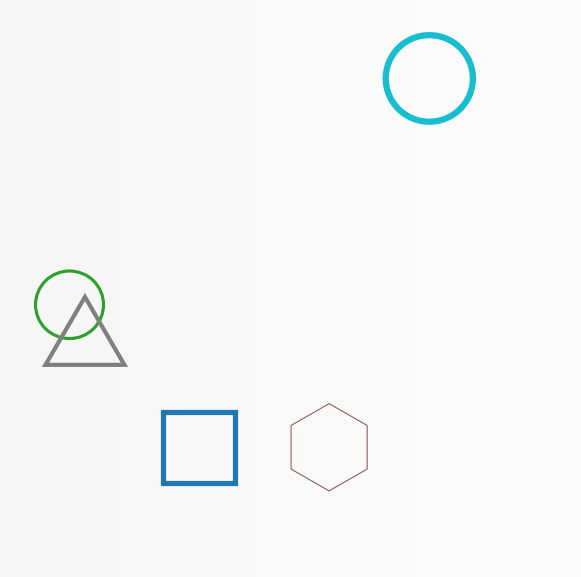[{"shape": "square", "thickness": 2.5, "radius": 0.31, "center": [0.342, 0.224]}, {"shape": "circle", "thickness": 1.5, "radius": 0.29, "center": [0.12, 0.471]}, {"shape": "hexagon", "thickness": 0.5, "radius": 0.38, "center": [0.566, 0.225]}, {"shape": "triangle", "thickness": 2, "radius": 0.39, "center": [0.146, 0.407]}, {"shape": "circle", "thickness": 3, "radius": 0.37, "center": [0.739, 0.863]}]